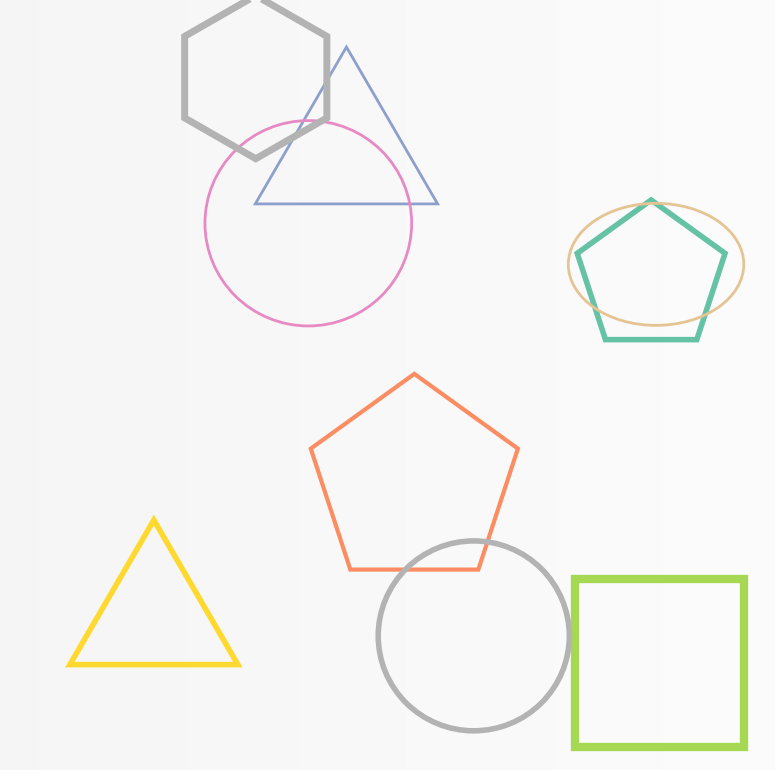[{"shape": "pentagon", "thickness": 2, "radius": 0.5, "center": [0.84, 0.64]}, {"shape": "pentagon", "thickness": 1.5, "radius": 0.7, "center": [0.535, 0.374]}, {"shape": "triangle", "thickness": 1, "radius": 0.68, "center": [0.447, 0.803]}, {"shape": "circle", "thickness": 1, "radius": 0.67, "center": [0.398, 0.71]}, {"shape": "square", "thickness": 3, "radius": 0.54, "center": [0.851, 0.139]}, {"shape": "triangle", "thickness": 2, "radius": 0.63, "center": [0.199, 0.199]}, {"shape": "oval", "thickness": 1, "radius": 0.57, "center": [0.846, 0.657]}, {"shape": "hexagon", "thickness": 2.5, "radius": 0.53, "center": [0.33, 0.9]}, {"shape": "circle", "thickness": 2, "radius": 0.62, "center": [0.611, 0.174]}]